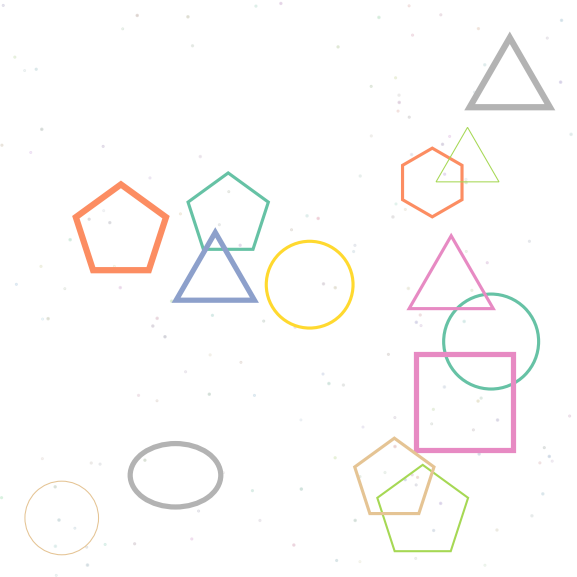[{"shape": "pentagon", "thickness": 1.5, "radius": 0.37, "center": [0.395, 0.627]}, {"shape": "circle", "thickness": 1.5, "radius": 0.41, "center": [0.85, 0.408]}, {"shape": "hexagon", "thickness": 1.5, "radius": 0.3, "center": [0.749, 0.683]}, {"shape": "pentagon", "thickness": 3, "radius": 0.41, "center": [0.209, 0.598]}, {"shape": "triangle", "thickness": 2.5, "radius": 0.39, "center": [0.373, 0.518]}, {"shape": "triangle", "thickness": 1.5, "radius": 0.42, "center": [0.781, 0.507]}, {"shape": "square", "thickness": 2.5, "radius": 0.42, "center": [0.804, 0.303]}, {"shape": "triangle", "thickness": 0.5, "radius": 0.31, "center": [0.81, 0.716]}, {"shape": "pentagon", "thickness": 1, "radius": 0.41, "center": [0.732, 0.112]}, {"shape": "circle", "thickness": 1.5, "radius": 0.38, "center": [0.536, 0.506]}, {"shape": "circle", "thickness": 0.5, "radius": 0.32, "center": [0.107, 0.102]}, {"shape": "pentagon", "thickness": 1.5, "radius": 0.36, "center": [0.683, 0.168]}, {"shape": "oval", "thickness": 2.5, "radius": 0.39, "center": [0.304, 0.176]}, {"shape": "triangle", "thickness": 3, "radius": 0.4, "center": [0.883, 0.854]}]